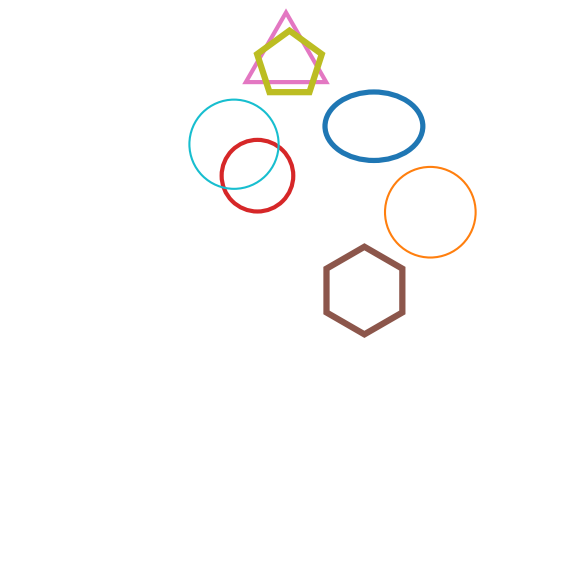[{"shape": "oval", "thickness": 2.5, "radius": 0.42, "center": [0.647, 0.781]}, {"shape": "circle", "thickness": 1, "radius": 0.39, "center": [0.745, 0.632]}, {"shape": "circle", "thickness": 2, "radius": 0.31, "center": [0.446, 0.695]}, {"shape": "hexagon", "thickness": 3, "radius": 0.38, "center": [0.631, 0.496]}, {"shape": "triangle", "thickness": 2, "radius": 0.4, "center": [0.495, 0.897]}, {"shape": "pentagon", "thickness": 3, "radius": 0.29, "center": [0.501, 0.887]}, {"shape": "circle", "thickness": 1, "radius": 0.39, "center": [0.405, 0.749]}]